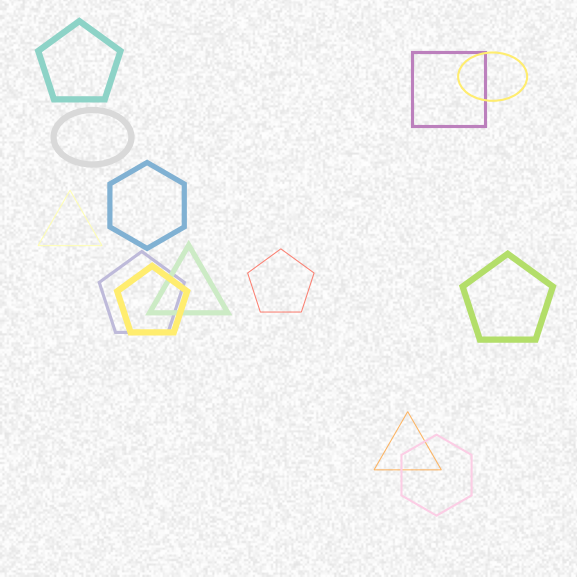[{"shape": "pentagon", "thickness": 3, "radius": 0.37, "center": [0.137, 0.888]}, {"shape": "triangle", "thickness": 0.5, "radius": 0.32, "center": [0.121, 0.606]}, {"shape": "pentagon", "thickness": 1.5, "radius": 0.39, "center": [0.246, 0.486]}, {"shape": "pentagon", "thickness": 0.5, "radius": 0.3, "center": [0.486, 0.508]}, {"shape": "hexagon", "thickness": 2.5, "radius": 0.37, "center": [0.255, 0.643]}, {"shape": "triangle", "thickness": 0.5, "radius": 0.34, "center": [0.706, 0.219]}, {"shape": "pentagon", "thickness": 3, "radius": 0.41, "center": [0.879, 0.478]}, {"shape": "hexagon", "thickness": 1, "radius": 0.35, "center": [0.756, 0.176]}, {"shape": "oval", "thickness": 3, "radius": 0.34, "center": [0.16, 0.761]}, {"shape": "square", "thickness": 1.5, "radius": 0.32, "center": [0.777, 0.845]}, {"shape": "triangle", "thickness": 2.5, "radius": 0.39, "center": [0.327, 0.497]}, {"shape": "pentagon", "thickness": 3, "radius": 0.32, "center": [0.264, 0.475]}, {"shape": "oval", "thickness": 1, "radius": 0.3, "center": [0.853, 0.866]}]